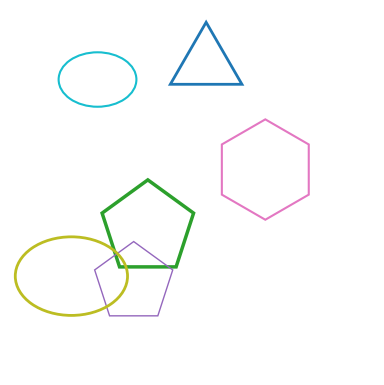[{"shape": "triangle", "thickness": 2, "radius": 0.54, "center": [0.535, 0.835]}, {"shape": "pentagon", "thickness": 2.5, "radius": 0.62, "center": [0.384, 0.408]}, {"shape": "pentagon", "thickness": 1, "radius": 0.53, "center": [0.347, 0.266]}, {"shape": "hexagon", "thickness": 1.5, "radius": 0.65, "center": [0.689, 0.56]}, {"shape": "oval", "thickness": 2, "radius": 0.73, "center": [0.185, 0.283]}, {"shape": "oval", "thickness": 1.5, "radius": 0.51, "center": [0.253, 0.793]}]